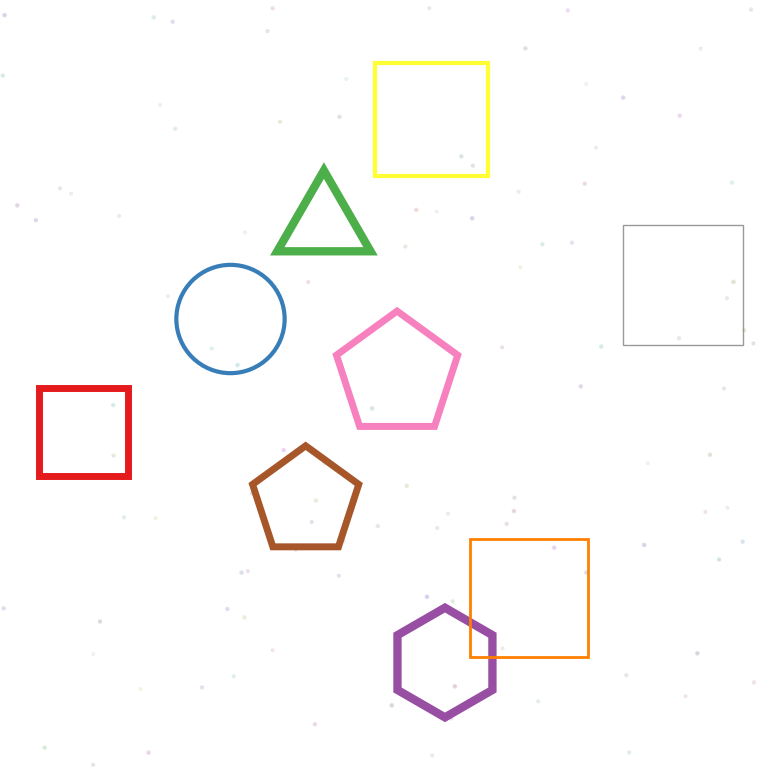[{"shape": "square", "thickness": 2.5, "radius": 0.29, "center": [0.108, 0.439]}, {"shape": "circle", "thickness": 1.5, "radius": 0.35, "center": [0.299, 0.586]}, {"shape": "triangle", "thickness": 3, "radius": 0.35, "center": [0.421, 0.709]}, {"shape": "hexagon", "thickness": 3, "radius": 0.36, "center": [0.578, 0.14]}, {"shape": "square", "thickness": 1, "radius": 0.38, "center": [0.687, 0.223]}, {"shape": "square", "thickness": 1.5, "radius": 0.37, "center": [0.56, 0.844]}, {"shape": "pentagon", "thickness": 2.5, "radius": 0.36, "center": [0.397, 0.349]}, {"shape": "pentagon", "thickness": 2.5, "radius": 0.41, "center": [0.516, 0.513]}, {"shape": "square", "thickness": 0.5, "radius": 0.39, "center": [0.887, 0.63]}]